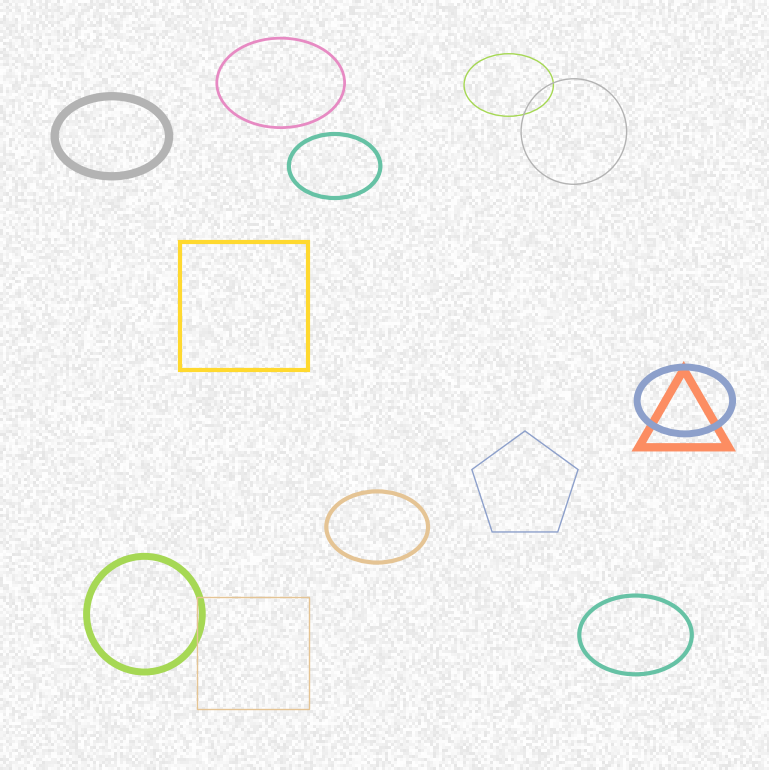[{"shape": "oval", "thickness": 1.5, "radius": 0.3, "center": [0.435, 0.784]}, {"shape": "oval", "thickness": 1.5, "radius": 0.37, "center": [0.825, 0.175]}, {"shape": "triangle", "thickness": 3, "radius": 0.34, "center": [0.888, 0.453]}, {"shape": "pentagon", "thickness": 0.5, "radius": 0.36, "center": [0.682, 0.368]}, {"shape": "oval", "thickness": 2.5, "radius": 0.31, "center": [0.889, 0.48]}, {"shape": "oval", "thickness": 1, "radius": 0.41, "center": [0.365, 0.892]}, {"shape": "oval", "thickness": 0.5, "radius": 0.29, "center": [0.661, 0.89]}, {"shape": "circle", "thickness": 2.5, "radius": 0.38, "center": [0.188, 0.202]}, {"shape": "square", "thickness": 1.5, "radius": 0.42, "center": [0.317, 0.603]}, {"shape": "oval", "thickness": 1.5, "radius": 0.33, "center": [0.49, 0.316]}, {"shape": "square", "thickness": 0.5, "radius": 0.36, "center": [0.329, 0.152]}, {"shape": "oval", "thickness": 3, "radius": 0.37, "center": [0.145, 0.823]}, {"shape": "circle", "thickness": 0.5, "radius": 0.34, "center": [0.745, 0.829]}]